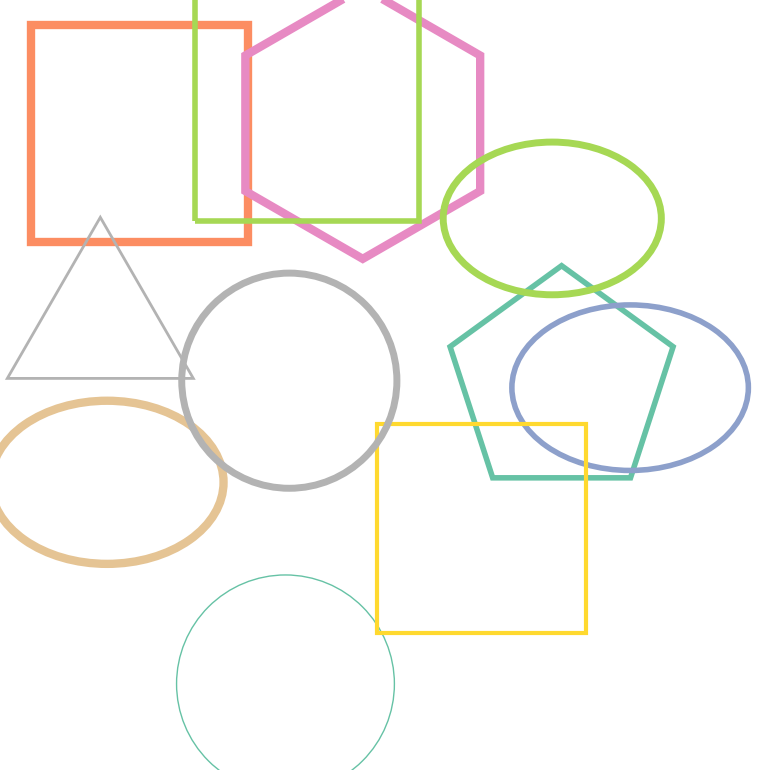[{"shape": "circle", "thickness": 0.5, "radius": 0.71, "center": [0.371, 0.112]}, {"shape": "pentagon", "thickness": 2, "radius": 0.76, "center": [0.729, 0.503]}, {"shape": "square", "thickness": 3, "radius": 0.7, "center": [0.182, 0.826]}, {"shape": "oval", "thickness": 2, "radius": 0.77, "center": [0.818, 0.497]}, {"shape": "hexagon", "thickness": 3, "radius": 0.88, "center": [0.471, 0.84]}, {"shape": "square", "thickness": 2, "radius": 0.73, "center": [0.398, 0.859]}, {"shape": "oval", "thickness": 2.5, "radius": 0.71, "center": [0.717, 0.716]}, {"shape": "square", "thickness": 1.5, "radius": 0.68, "center": [0.625, 0.314]}, {"shape": "oval", "thickness": 3, "radius": 0.76, "center": [0.139, 0.374]}, {"shape": "circle", "thickness": 2.5, "radius": 0.7, "center": [0.376, 0.506]}, {"shape": "triangle", "thickness": 1, "radius": 0.7, "center": [0.13, 0.578]}]